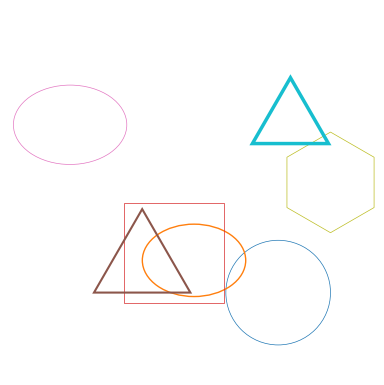[{"shape": "circle", "thickness": 0.5, "radius": 0.68, "center": [0.723, 0.24]}, {"shape": "oval", "thickness": 1, "radius": 0.67, "center": [0.504, 0.324]}, {"shape": "square", "thickness": 0.5, "radius": 0.65, "center": [0.451, 0.344]}, {"shape": "triangle", "thickness": 1.5, "radius": 0.72, "center": [0.369, 0.312]}, {"shape": "oval", "thickness": 0.5, "radius": 0.74, "center": [0.182, 0.676]}, {"shape": "hexagon", "thickness": 0.5, "radius": 0.65, "center": [0.858, 0.526]}, {"shape": "triangle", "thickness": 2.5, "radius": 0.57, "center": [0.754, 0.684]}]